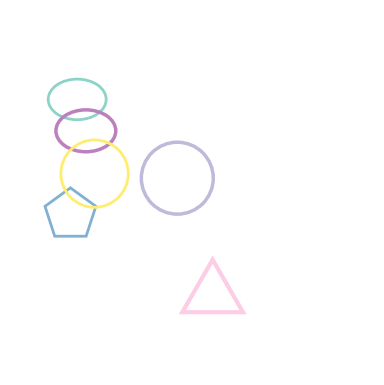[{"shape": "oval", "thickness": 2, "radius": 0.38, "center": [0.201, 0.742]}, {"shape": "circle", "thickness": 2.5, "radius": 0.47, "center": [0.461, 0.537]}, {"shape": "pentagon", "thickness": 2, "radius": 0.35, "center": [0.183, 0.443]}, {"shape": "triangle", "thickness": 3, "radius": 0.45, "center": [0.552, 0.235]}, {"shape": "oval", "thickness": 2.5, "radius": 0.39, "center": [0.223, 0.66]}, {"shape": "circle", "thickness": 2, "radius": 0.44, "center": [0.246, 0.549]}]